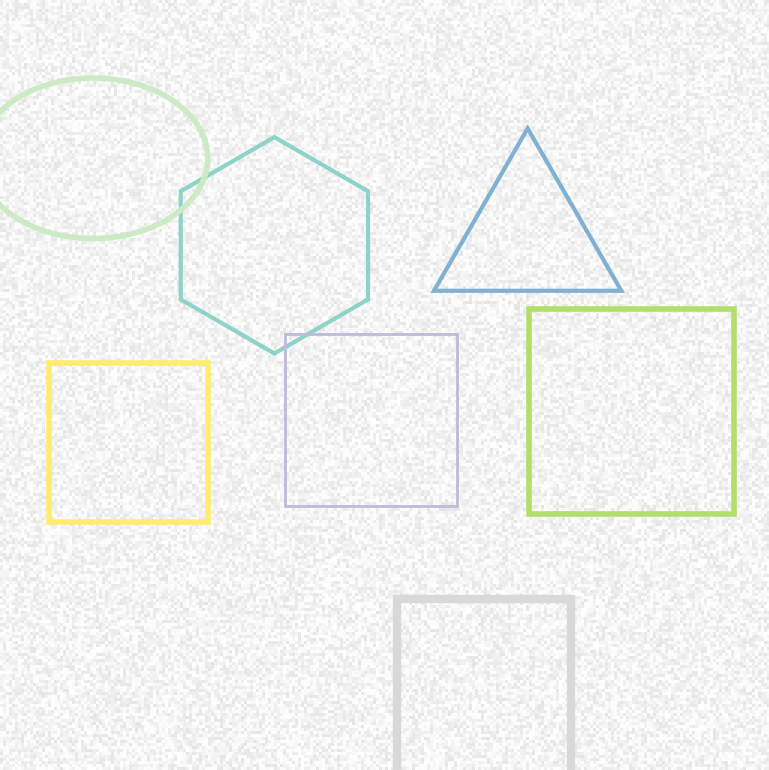[{"shape": "hexagon", "thickness": 1.5, "radius": 0.7, "center": [0.356, 0.681]}, {"shape": "square", "thickness": 1, "radius": 0.56, "center": [0.482, 0.454]}, {"shape": "triangle", "thickness": 1.5, "radius": 0.7, "center": [0.685, 0.693]}, {"shape": "square", "thickness": 2, "radius": 0.66, "center": [0.82, 0.465]}, {"shape": "square", "thickness": 3, "radius": 0.56, "center": [0.629, 0.11]}, {"shape": "oval", "thickness": 2, "radius": 0.74, "center": [0.121, 0.794]}, {"shape": "square", "thickness": 2, "radius": 0.52, "center": [0.167, 0.426]}]